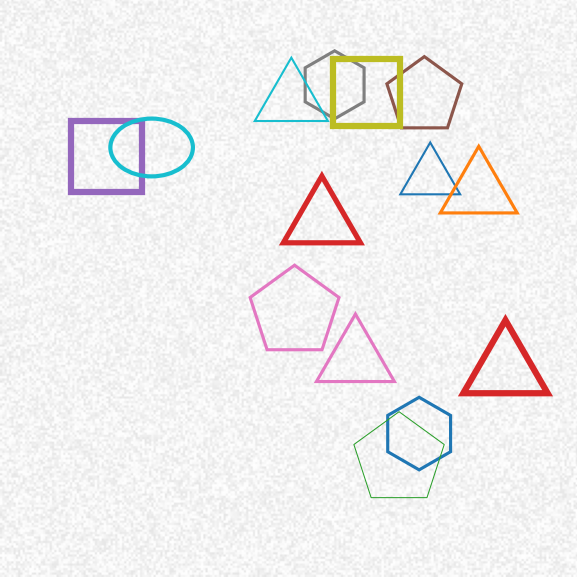[{"shape": "triangle", "thickness": 1, "radius": 0.3, "center": [0.745, 0.693]}, {"shape": "hexagon", "thickness": 1.5, "radius": 0.31, "center": [0.726, 0.248]}, {"shape": "triangle", "thickness": 1.5, "radius": 0.38, "center": [0.829, 0.669]}, {"shape": "pentagon", "thickness": 0.5, "radius": 0.41, "center": [0.691, 0.204]}, {"shape": "triangle", "thickness": 2.5, "radius": 0.39, "center": [0.557, 0.617]}, {"shape": "triangle", "thickness": 3, "radius": 0.42, "center": [0.875, 0.36]}, {"shape": "square", "thickness": 3, "radius": 0.31, "center": [0.185, 0.728]}, {"shape": "pentagon", "thickness": 1.5, "radius": 0.34, "center": [0.735, 0.833]}, {"shape": "triangle", "thickness": 1.5, "radius": 0.39, "center": [0.615, 0.377]}, {"shape": "pentagon", "thickness": 1.5, "radius": 0.4, "center": [0.51, 0.459]}, {"shape": "hexagon", "thickness": 1.5, "radius": 0.29, "center": [0.579, 0.852]}, {"shape": "square", "thickness": 3, "radius": 0.29, "center": [0.635, 0.839]}, {"shape": "triangle", "thickness": 1, "radius": 0.37, "center": [0.504, 0.826]}, {"shape": "oval", "thickness": 2, "radius": 0.36, "center": [0.263, 0.744]}]